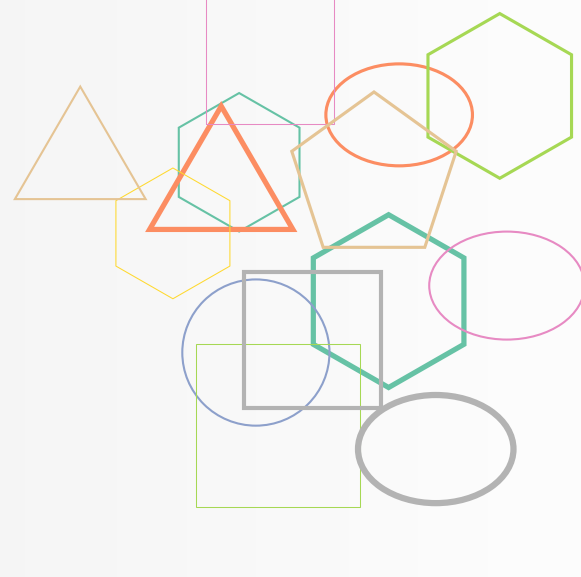[{"shape": "hexagon", "thickness": 2.5, "radius": 0.75, "center": [0.669, 0.478]}, {"shape": "hexagon", "thickness": 1, "radius": 0.6, "center": [0.411, 0.718]}, {"shape": "oval", "thickness": 1.5, "radius": 0.63, "center": [0.687, 0.8]}, {"shape": "triangle", "thickness": 2.5, "radius": 0.71, "center": [0.381, 0.673]}, {"shape": "circle", "thickness": 1, "radius": 0.63, "center": [0.44, 0.389]}, {"shape": "square", "thickness": 0.5, "radius": 0.55, "center": [0.465, 0.895]}, {"shape": "oval", "thickness": 1, "radius": 0.67, "center": [0.872, 0.505]}, {"shape": "square", "thickness": 0.5, "radius": 0.71, "center": [0.479, 0.263]}, {"shape": "hexagon", "thickness": 1.5, "radius": 0.71, "center": [0.86, 0.833]}, {"shape": "hexagon", "thickness": 0.5, "radius": 0.57, "center": [0.297, 0.595]}, {"shape": "triangle", "thickness": 1, "radius": 0.65, "center": [0.138, 0.719]}, {"shape": "pentagon", "thickness": 1.5, "radius": 0.74, "center": [0.643, 0.691]}, {"shape": "oval", "thickness": 3, "radius": 0.67, "center": [0.75, 0.222]}, {"shape": "square", "thickness": 2, "radius": 0.59, "center": [0.537, 0.41]}]